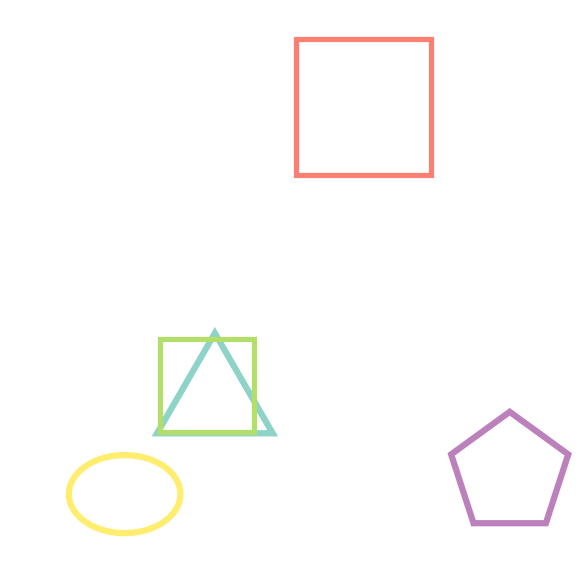[{"shape": "triangle", "thickness": 3, "radius": 0.58, "center": [0.372, 0.307]}, {"shape": "square", "thickness": 2.5, "radius": 0.59, "center": [0.629, 0.814]}, {"shape": "square", "thickness": 2.5, "radius": 0.41, "center": [0.358, 0.332]}, {"shape": "pentagon", "thickness": 3, "radius": 0.53, "center": [0.883, 0.179]}, {"shape": "oval", "thickness": 3, "radius": 0.48, "center": [0.216, 0.144]}]